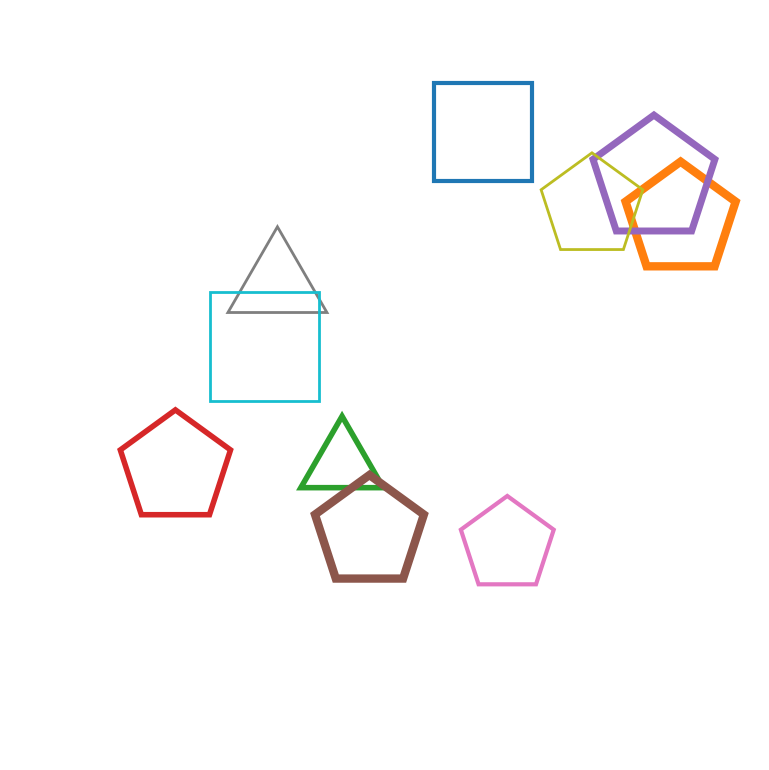[{"shape": "square", "thickness": 1.5, "radius": 0.32, "center": [0.627, 0.829]}, {"shape": "pentagon", "thickness": 3, "radius": 0.38, "center": [0.884, 0.715]}, {"shape": "triangle", "thickness": 2, "radius": 0.31, "center": [0.444, 0.398]}, {"shape": "pentagon", "thickness": 2, "radius": 0.38, "center": [0.228, 0.392]}, {"shape": "pentagon", "thickness": 2.5, "radius": 0.42, "center": [0.849, 0.767]}, {"shape": "pentagon", "thickness": 3, "radius": 0.37, "center": [0.48, 0.309]}, {"shape": "pentagon", "thickness": 1.5, "radius": 0.32, "center": [0.659, 0.292]}, {"shape": "triangle", "thickness": 1, "radius": 0.37, "center": [0.36, 0.631]}, {"shape": "pentagon", "thickness": 1, "radius": 0.35, "center": [0.769, 0.732]}, {"shape": "square", "thickness": 1, "radius": 0.35, "center": [0.344, 0.55]}]